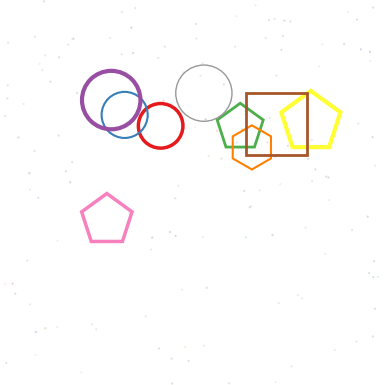[{"shape": "circle", "thickness": 2.5, "radius": 0.29, "center": [0.417, 0.673]}, {"shape": "circle", "thickness": 1.5, "radius": 0.3, "center": [0.324, 0.702]}, {"shape": "pentagon", "thickness": 2, "radius": 0.31, "center": [0.624, 0.669]}, {"shape": "circle", "thickness": 3, "radius": 0.38, "center": [0.289, 0.74]}, {"shape": "hexagon", "thickness": 1.5, "radius": 0.29, "center": [0.654, 0.617]}, {"shape": "pentagon", "thickness": 3, "radius": 0.4, "center": [0.807, 0.683]}, {"shape": "square", "thickness": 2, "radius": 0.4, "center": [0.718, 0.677]}, {"shape": "pentagon", "thickness": 2.5, "radius": 0.34, "center": [0.278, 0.429]}, {"shape": "circle", "thickness": 1, "radius": 0.37, "center": [0.53, 0.758]}]